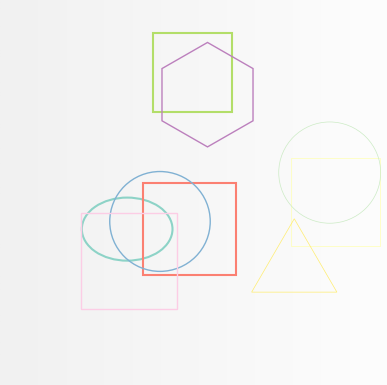[{"shape": "oval", "thickness": 1.5, "radius": 0.59, "center": [0.328, 0.405]}, {"shape": "square", "thickness": 0.5, "radius": 0.58, "center": [0.867, 0.475]}, {"shape": "square", "thickness": 1.5, "radius": 0.6, "center": [0.489, 0.405]}, {"shape": "circle", "thickness": 1, "radius": 0.65, "center": [0.413, 0.425]}, {"shape": "square", "thickness": 1.5, "radius": 0.51, "center": [0.498, 0.811]}, {"shape": "square", "thickness": 1, "radius": 0.62, "center": [0.333, 0.323]}, {"shape": "hexagon", "thickness": 1, "radius": 0.68, "center": [0.535, 0.754]}, {"shape": "circle", "thickness": 0.5, "radius": 0.66, "center": [0.851, 0.552]}, {"shape": "triangle", "thickness": 0.5, "radius": 0.64, "center": [0.759, 0.305]}]